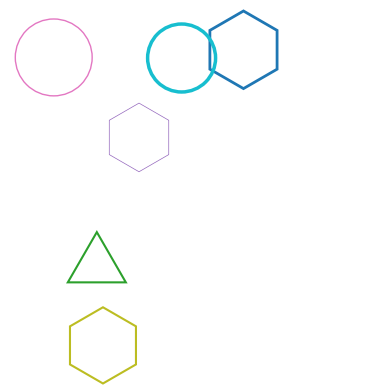[{"shape": "hexagon", "thickness": 2, "radius": 0.5, "center": [0.632, 0.871]}, {"shape": "triangle", "thickness": 1.5, "radius": 0.43, "center": [0.252, 0.31]}, {"shape": "hexagon", "thickness": 0.5, "radius": 0.45, "center": [0.361, 0.643]}, {"shape": "circle", "thickness": 1, "radius": 0.5, "center": [0.14, 0.851]}, {"shape": "hexagon", "thickness": 1.5, "radius": 0.49, "center": [0.267, 0.103]}, {"shape": "circle", "thickness": 2.5, "radius": 0.44, "center": [0.472, 0.849]}]